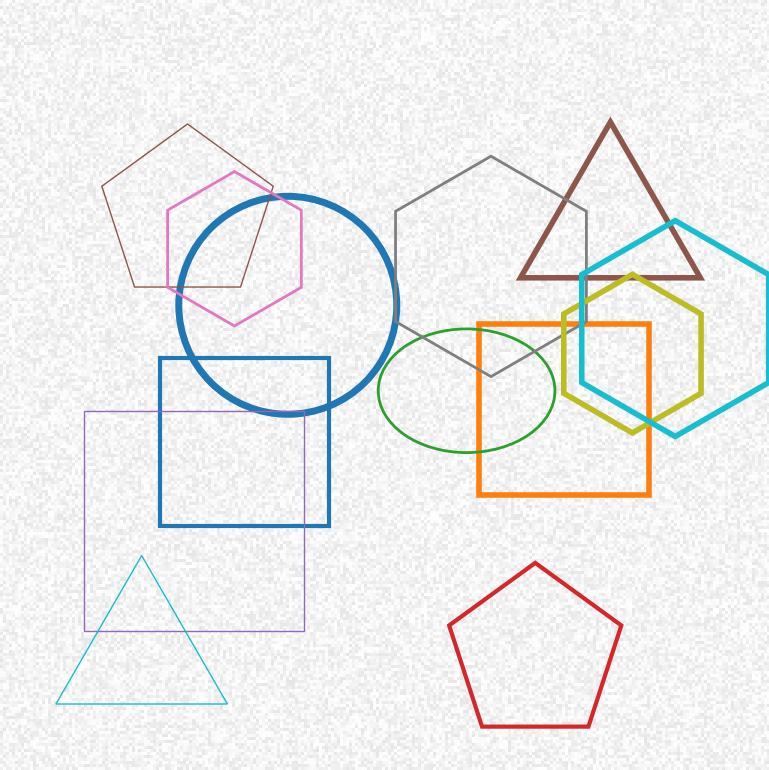[{"shape": "square", "thickness": 1.5, "radius": 0.55, "center": [0.318, 0.426]}, {"shape": "circle", "thickness": 2.5, "radius": 0.71, "center": [0.374, 0.604]}, {"shape": "square", "thickness": 2, "radius": 0.55, "center": [0.733, 0.468]}, {"shape": "oval", "thickness": 1, "radius": 0.57, "center": [0.606, 0.493]}, {"shape": "pentagon", "thickness": 1.5, "radius": 0.59, "center": [0.695, 0.151]}, {"shape": "square", "thickness": 0.5, "radius": 0.71, "center": [0.252, 0.323]}, {"shape": "pentagon", "thickness": 0.5, "radius": 0.59, "center": [0.244, 0.722]}, {"shape": "triangle", "thickness": 2, "radius": 0.67, "center": [0.793, 0.707]}, {"shape": "hexagon", "thickness": 1, "radius": 0.5, "center": [0.305, 0.677]}, {"shape": "hexagon", "thickness": 1, "radius": 0.72, "center": [0.638, 0.654]}, {"shape": "hexagon", "thickness": 2, "radius": 0.51, "center": [0.821, 0.541]}, {"shape": "triangle", "thickness": 0.5, "radius": 0.64, "center": [0.184, 0.15]}, {"shape": "hexagon", "thickness": 2, "radius": 0.7, "center": [0.877, 0.573]}]